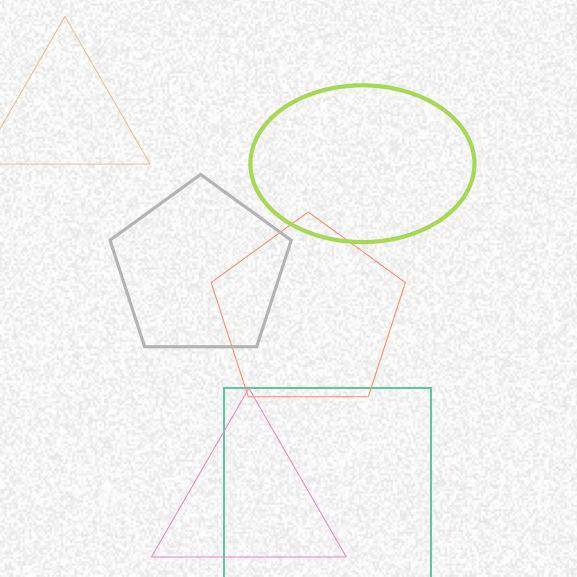[{"shape": "square", "thickness": 1, "radius": 0.9, "center": [0.568, 0.148]}, {"shape": "pentagon", "thickness": 0.5, "radius": 0.88, "center": [0.534, 0.455]}, {"shape": "triangle", "thickness": 0.5, "radius": 0.97, "center": [0.431, 0.132]}, {"shape": "oval", "thickness": 2, "radius": 0.97, "center": [0.628, 0.716]}, {"shape": "triangle", "thickness": 0.5, "radius": 0.85, "center": [0.112, 0.8]}, {"shape": "pentagon", "thickness": 1.5, "radius": 0.82, "center": [0.347, 0.532]}]